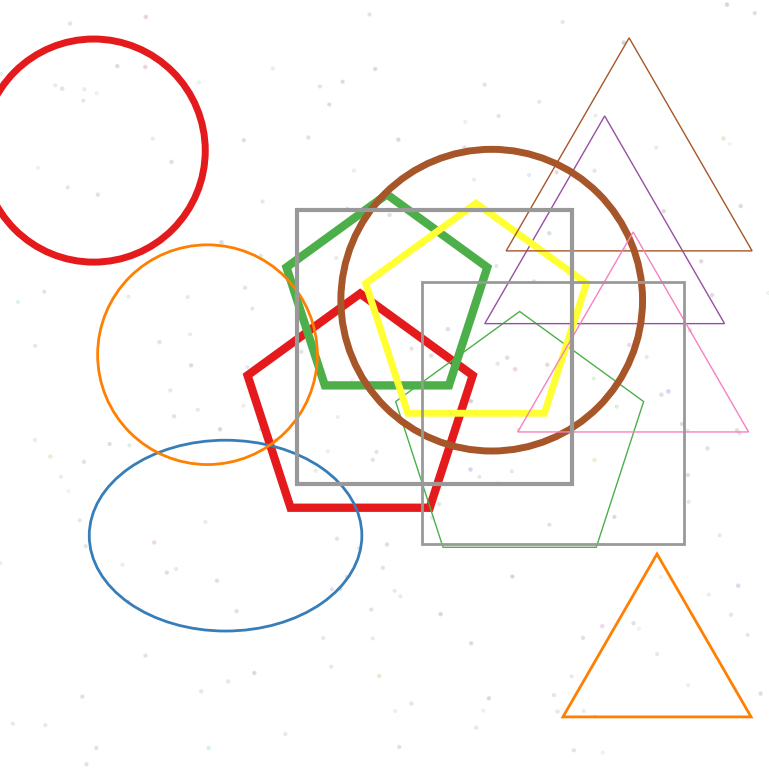[{"shape": "circle", "thickness": 2.5, "radius": 0.72, "center": [0.122, 0.804]}, {"shape": "pentagon", "thickness": 3, "radius": 0.77, "center": [0.468, 0.465]}, {"shape": "oval", "thickness": 1, "radius": 0.89, "center": [0.293, 0.304]}, {"shape": "pentagon", "thickness": 3, "radius": 0.69, "center": [0.502, 0.61]}, {"shape": "pentagon", "thickness": 0.5, "radius": 0.85, "center": [0.675, 0.426]}, {"shape": "triangle", "thickness": 0.5, "radius": 0.9, "center": [0.785, 0.67]}, {"shape": "circle", "thickness": 1, "radius": 0.71, "center": [0.269, 0.539]}, {"shape": "triangle", "thickness": 1, "radius": 0.71, "center": [0.853, 0.139]}, {"shape": "pentagon", "thickness": 2.5, "radius": 0.75, "center": [0.618, 0.585]}, {"shape": "triangle", "thickness": 0.5, "radius": 0.92, "center": [0.817, 0.766]}, {"shape": "circle", "thickness": 2.5, "radius": 0.98, "center": [0.639, 0.61]}, {"shape": "triangle", "thickness": 0.5, "radius": 0.87, "center": [0.822, 0.526]}, {"shape": "square", "thickness": 1.5, "radius": 0.89, "center": [0.564, 0.549]}, {"shape": "square", "thickness": 1, "radius": 0.85, "center": [0.718, 0.464]}]